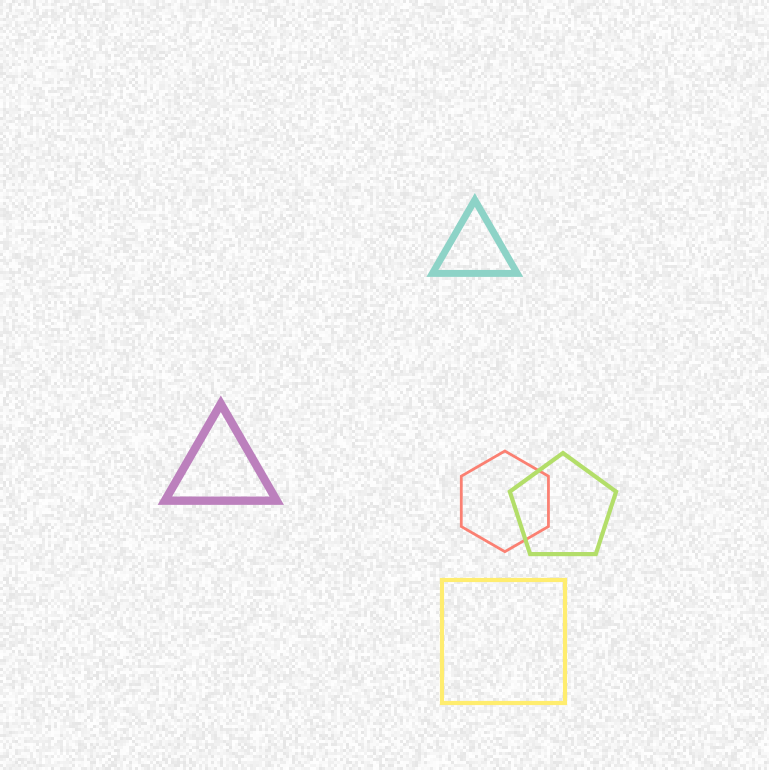[{"shape": "triangle", "thickness": 2.5, "radius": 0.32, "center": [0.617, 0.677]}, {"shape": "hexagon", "thickness": 1, "radius": 0.33, "center": [0.656, 0.349]}, {"shape": "pentagon", "thickness": 1.5, "radius": 0.36, "center": [0.731, 0.339]}, {"shape": "triangle", "thickness": 3, "radius": 0.42, "center": [0.287, 0.392]}, {"shape": "square", "thickness": 1.5, "radius": 0.4, "center": [0.654, 0.167]}]